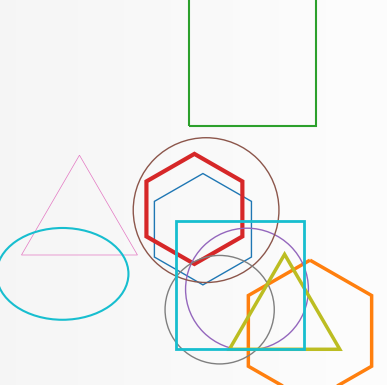[{"shape": "hexagon", "thickness": 1, "radius": 0.72, "center": [0.524, 0.405]}, {"shape": "hexagon", "thickness": 2.5, "radius": 0.92, "center": [0.8, 0.141]}, {"shape": "square", "thickness": 1.5, "radius": 0.82, "center": [0.651, 0.839]}, {"shape": "hexagon", "thickness": 3, "radius": 0.71, "center": [0.502, 0.457]}, {"shape": "circle", "thickness": 1, "radius": 0.79, "center": [0.637, 0.249]}, {"shape": "circle", "thickness": 1, "radius": 0.94, "center": [0.532, 0.454]}, {"shape": "triangle", "thickness": 0.5, "radius": 0.86, "center": [0.205, 0.424]}, {"shape": "circle", "thickness": 1, "radius": 0.7, "center": [0.567, 0.196]}, {"shape": "triangle", "thickness": 2.5, "radius": 0.82, "center": [0.734, 0.175]}, {"shape": "oval", "thickness": 1.5, "radius": 0.85, "center": [0.161, 0.289]}, {"shape": "square", "thickness": 2, "radius": 0.83, "center": [0.619, 0.26]}]